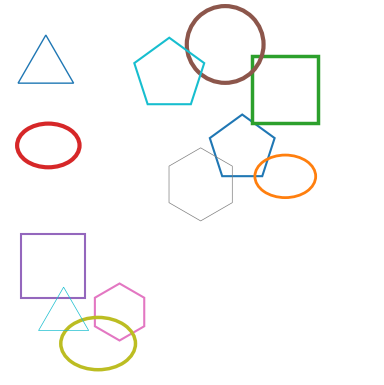[{"shape": "pentagon", "thickness": 1.5, "radius": 0.44, "center": [0.629, 0.614]}, {"shape": "triangle", "thickness": 1, "radius": 0.42, "center": [0.119, 0.826]}, {"shape": "oval", "thickness": 2, "radius": 0.39, "center": [0.741, 0.542]}, {"shape": "square", "thickness": 2.5, "radius": 0.43, "center": [0.74, 0.768]}, {"shape": "oval", "thickness": 3, "radius": 0.41, "center": [0.126, 0.622]}, {"shape": "square", "thickness": 1.5, "radius": 0.42, "center": [0.137, 0.308]}, {"shape": "circle", "thickness": 3, "radius": 0.5, "center": [0.585, 0.884]}, {"shape": "hexagon", "thickness": 1.5, "radius": 0.37, "center": [0.311, 0.19]}, {"shape": "hexagon", "thickness": 0.5, "radius": 0.47, "center": [0.521, 0.521]}, {"shape": "oval", "thickness": 2.5, "radius": 0.49, "center": [0.255, 0.108]}, {"shape": "pentagon", "thickness": 1.5, "radius": 0.48, "center": [0.44, 0.807]}, {"shape": "triangle", "thickness": 0.5, "radius": 0.38, "center": [0.165, 0.179]}]